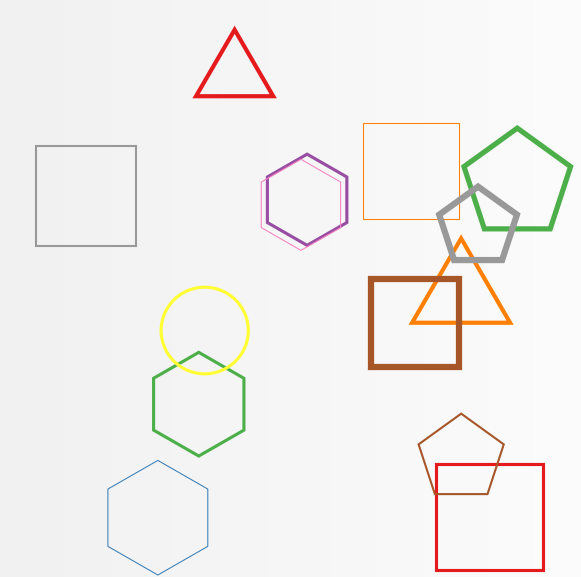[{"shape": "triangle", "thickness": 2, "radius": 0.38, "center": [0.404, 0.871]}, {"shape": "square", "thickness": 1.5, "radius": 0.46, "center": [0.842, 0.104]}, {"shape": "hexagon", "thickness": 0.5, "radius": 0.5, "center": [0.272, 0.103]}, {"shape": "hexagon", "thickness": 1.5, "radius": 0.45, "center": [0.342, 0.299]}, {"shape": "pentagon", "thickness": 2.5, "radius": 0.48, "center": [0.89, 0.681]}, {"shape": "hexagon", "thickness": 1.5, "radius": 0.39, "center": [0.528, 0.653]}, {"shape": "triangle", "thickness": 2, "radius": 0.49, "center": [0.793, 0.489]}, {"shape": "square", "thickness": 0.5, "radius": 0.41, "center": [0.707, 0.703]}, {"shape": "circle", "thickness": 1.5, "radius": 0.37, "center": [0.352, 0.427]}, {"shape": "pentagon", "thickness": 1, "radius": 0.39, "center": [0.793, 0.206]}, {"shape": "square", "thickness": 3, "radius": 0.38, "center": [0.715, 0.44]}, {"shape": "hexagon", "thickness": 0.5, "radius": 0.39, "center": [0.518, 0.644]}, {"shape": "square", "thickness": 1, "radius": 0.43, "center": [0.148, 0.66]}, {"shape": "pentagon", "thickness": 3, "radius": 0.35, "center": [0.823, 0.606]}]